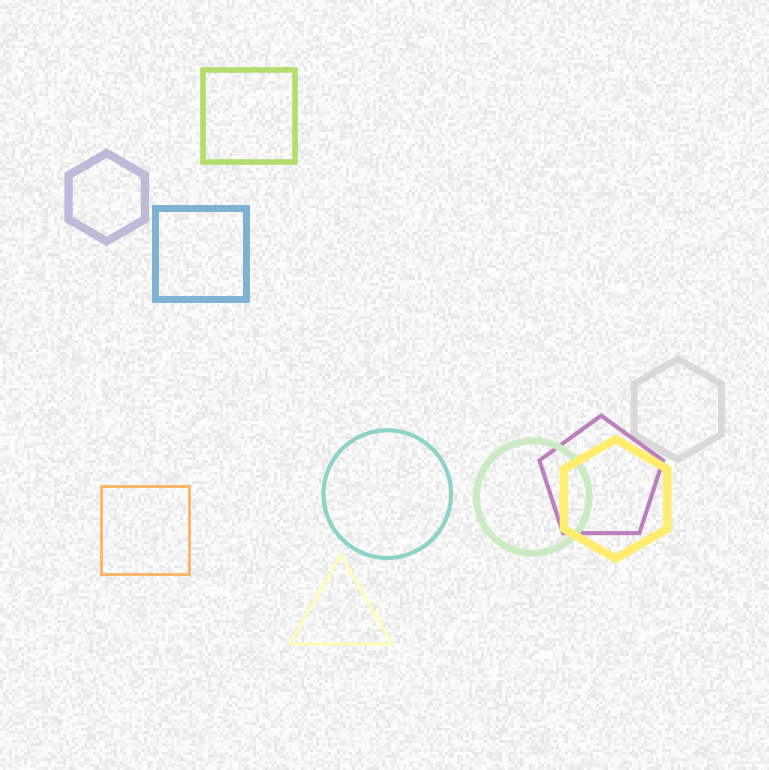[{"shape": "circle", "thickness": 1.5, "radius": 0.41, "center": [0.503, 0.358]}, {"shape": "triangle", "thickness": 1, "radius": 0.38, "center": [0.443, 0.202]}, {"shape": "hexagon", "thickness": 3, "radius": 0.29, "center": [0.139, 0.744]}, {"shape": "square", "thickness": 2.5, "radius": 0.3, "center": [0.26, 0.671]}, {"shape": "square", "thickness": 1, "radius": 0.29, "center": [0.189, 0.312]}, {"shape": "square", "thickness": 2, "radius": 0.3, "center": [0.323, 0.85]}, {"shape": "hexagon", "thickness": 2.5, "radius": 0.33, "center": [0.88, 0.469]}, {"shape": "pentagon", "thickness": 1.5, "radius": 0.42, "center": [0.781, 0.376]}, {"shape": "circle", "thickness": 2.5, "radius": 0.37, "center": [0.692, 0.355]}, {"shape": "hexagon", "thickness": 3, "radius": 0.39, "center": [0.799, 0.352]}]